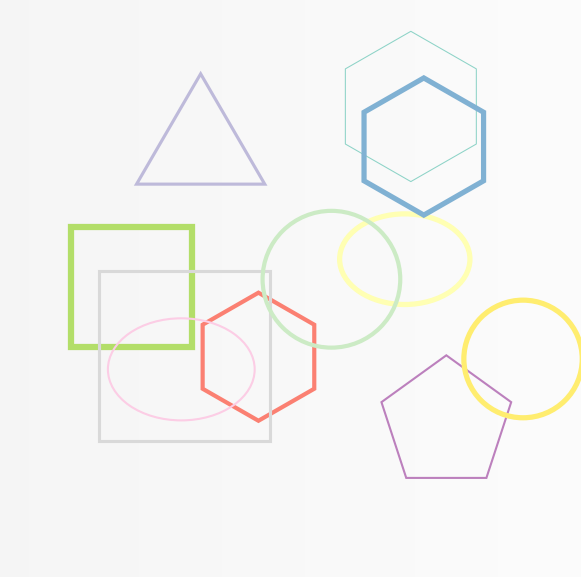[{"shape": "hexagon", "thickness": 0.5, "radius": 0.65, "center": [0.707, 0.815]}, {"shape": "oval", "thickness": 2.5, "radius": 0.56, "center": [0.696, 0.55]}, {"shape": "triangle", "thickness": 1.5, "radius": 0.64, "center": [0.345, 0.744]}, {"shape": "hexagon", "thickness": 2, "radius": 0.55, "center": [0.445, 0.381]}, {"shape": "hexagon", "thickness": 2.5, "radius": 0.59, "center": [0.729, 0.745]}, {"shape": "square", "thickness": 3, "radius": 0.52, "center": [0.226, 0.502]}, {"shape": "oval", "thickness": 1, "radius": 0.63, "center": [0.312, 0.36]}, {"shape": "square", "thickness": 1.5, "radius": 0.74, "center": [0.317, 0.383]}, {"shape": "pentagon", "thickness": 1, "radius": 0.59, "center": [0.768, 0.267]}, {"shape": "circle", "thickness": 2, "radius": 0.59, "center": [0.57, 0.516]}, {"shape": "circle", "thickness": 2.5, "radius": 0.51, "center": [0.9, 0.378]}]